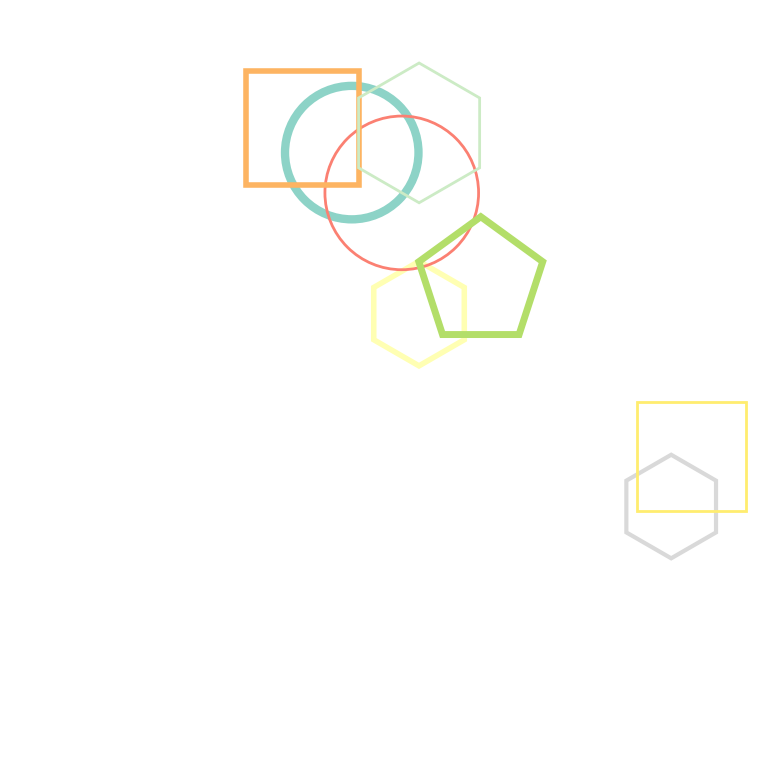[{"shape": "circle", "thickness": 3, "radius": 0.43, "center": [0.457, 0.802]}, {"shape": "hexagon", "thickness": 2, "radius": 0.34, "center": [0.544, 0.593]}, {"shape": "circle", "thickness": 1, "radius": 0.5, "center": [0.522, 0.749]}, {"shape": "square", "thickness": 2, "radius": 0.37, "center": [0.393, 0.834]}, {"shape": "pentagon", "thickness": 2.5, "radius": 0.42, "center": [0.624, 0.634]}, {"shape": "hexagon", "thickness": 1.5, "radius": 0.34, "center": [0.872, 0.342]}, {"shape": "hexagon", "thickness": 1, "radius": 0.45, "center": [0.544, 0.827]}, {"shape": "square", "thickness": 1, "radius": 0.35, "center": [0.898, 0.407]}]